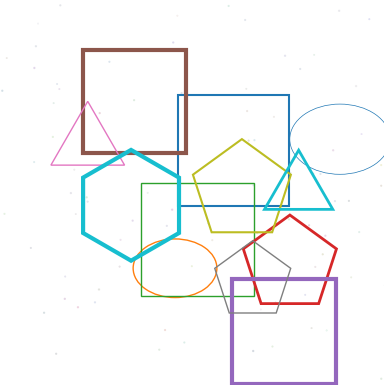[{"shape": "square", "thickness": 1.5, "radius": 0.72, "center": [0.606, 0.61]}, {"shape": "oval", "thickness": 0.5, "radius": 0.65, "center": [0.883, 0.638]}, {"shape": "oval", "thickness": 1, "radius": 0.54, "center": [0.455, 0.303]}, {"shape": "square", "thickness": 1, "radius": 0.73, "center": [0.512, 0.379]}, {"shape": "pentagon", "thickness": 2, "radius": 0.64, "center": [0.753, 0.314]}, {"shape": "square", "thickness": 3, "radius": 0.68, "center": [0.738, 0.139]}, {"shape": "square", "thickness": 3, "radius": 0.67, "center": [0.349, 0.736]}, {"shape": "triangle", "thickness": 1, "radius": 0.55, "center": [0.228, 0.626]}, {"shape": "pentagon", "thickness": 1, "radius": 0.52, "center": [0.656, 0.271]}, {"shape": "pentagon", "thickness": 1.5, "radius": 0.67, "center": [0.628, 0.505]}, {"shape": "hexagon", "thickness": 3, "radius": 0.72, "center": [0.34, 0.467]}, {"shape": "triangle", "thickness": 2, "radius": 0.51, "center": [0.776, 0.507]}]